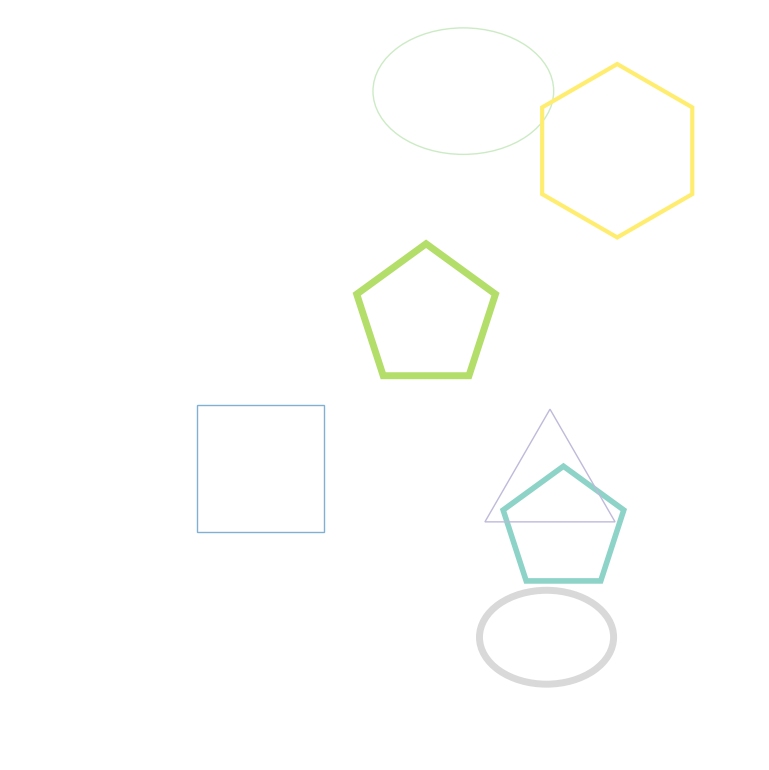[{"shape": "pentagon", "thickness": 2, "radius": 0.41, "center": [0.732, 0.312]}, {"shape": "triangle", "thickness": 0.5, "radius": 0.49, "center": [0.714, 0.371]}, {"shape": "square", "thickness": 0.5, "radius": 0.41, "center": [0.339, 0.392]}, {"shape": "pentagon", "thickness": 2.5, "radius": 0.47, "center": [0.553, 0.589]}, {"shape": "oval", "thickness": 2.5, "radius": 0.44, "center": [0.71, 0.172]}, {"shape": "oval", "thickness": 0.5, "radius": 0.59, "center": [0.602, 0.882]}, {"shape": "hexagon", "thickness": 1.5, "radius": 0.56, "center": [0.802, 0.804]}]